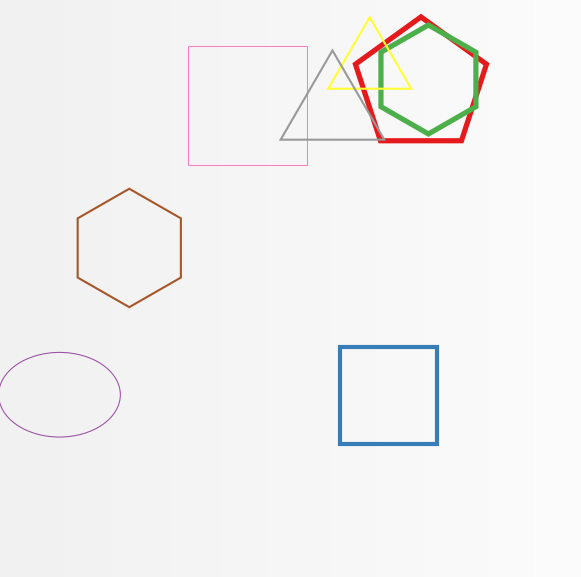[{"shape": "pentagon", "thickness": 2.5, "radius": 0.59, "center": [0.724, 0.851]}, {"shape": "square", "thickness": 2, "radius": 0.42, "center": [0.668, 0.315]}, {"shape": "hexagon", "thickness": 2.5, "radius": 0.47, "center": [0.737, 0.862]}, {"shape": "oval", "thickness": 0.5, "radius": 0.52, "center": [0.102, 0.316]}, {"shape": "triangle", "thickness": 1, "radius": 0.41, "center": [0.636, 0.887]}, {"shape": "hexagon", "thickness": 1, "radius": 0.51, "center": [0.222, 0.57]}, {"shape": "square", "thickness": 0.5, "radius": 0.51, "center": [0.426, 0.816]}, {"shape": "triangle", "thickness": 1, "radius": 0.52, "center": [0.572, 0.809]}]